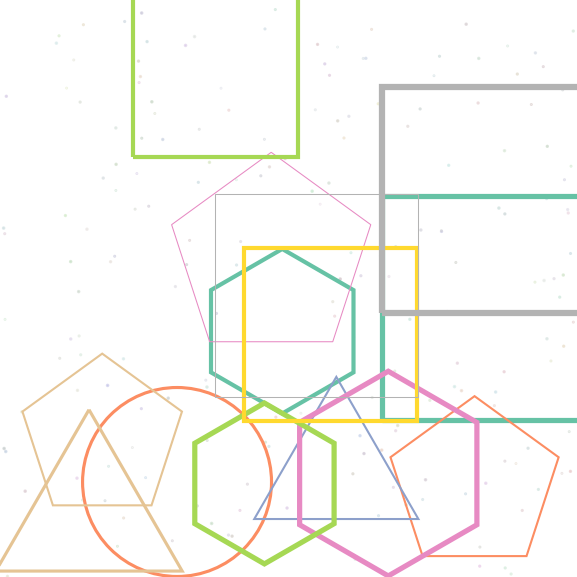[{"shape": "square", "thickness": 2.5, "radius": 0.97, "center": [0.857, 0.466]}, {"shape": "hexagon", "thickness": 2, "radius": 0.71, "center": [0.489, 0.426]}, {"shape": "pentagon", "thickness": 1, "radius": 0.77, "center": [0.822, 0.16]}, {"shape": "circle", "thickness": 1.5, "radius": 0.82, "center": [0.307, 0.165]}, {"shape": "triangle", "thickness": 1, "radius": 0.82, "center": [0.582, 0.182]}, {"shape": "pentagon", "thickness": 0.5, "radius": 0.91, "center": [0.47, 0.554]}, {"shape": "hexagon", "thickness": 2.5, "radius": 0.89, "center": [0.672, 0.179]}, {"shape": "hexagon", "thickness": 2.5, "radius": 0.7, "center": [0.458, 0.162]}, {"shape": "square", "thickness": 2, "radius": 0.71, "center": [0.373, 0.87]}, {"shape": "square", "thickness": 2, "radius": 0.75, "center": [0.572, 0.419]}, {"shape": "triangle", "thickness": 1.5, "radius": 0.93, "center": [0.154, 0.103]}, {"shape": "pentagon", "thickness": 1, "radius": 0.73, "center": [0.177, 0.242]}, {"shape": "square", "thickness": 3, "radius": 0.98, "center": [0.858, 0.652]}, {"shape": "square", "thickness": 0.5, "radius": 0.88, "center": [0.548, 0.487]}]